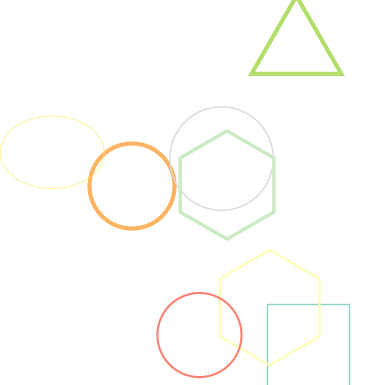[{"shape": "square", "thickness": 1, "radius": 0.53, "center": [0.799, 0.105]}, {"shape": "hexagon", "thickness": 1.5, "radius": 0.75, "center": [0.7, 0.201]}, {"shape": "circle", "thickness": 1.5, "radius": 0.55, "center": [0.518, 0.13]}, {"shape": "circle", "thickness": 3, "radius": 0.55, "center": [0.343, 0.517]}, {"shape": "triangle", "thickness": 3, "radius": 0.67, "center": [0.77, 0.875]}, {"shape": "circle", "thickness": 1, "radius": 0.67, "center": [0.575, 0.588]}, {"shape": "hexagon", "thickness": 2.5, "radius": 0.7, "center": [0.59, 0.519]}, {"shape": "oval", "thickness": 0.5, "radius": 0.67, "center": [0.136, 0.604]}]